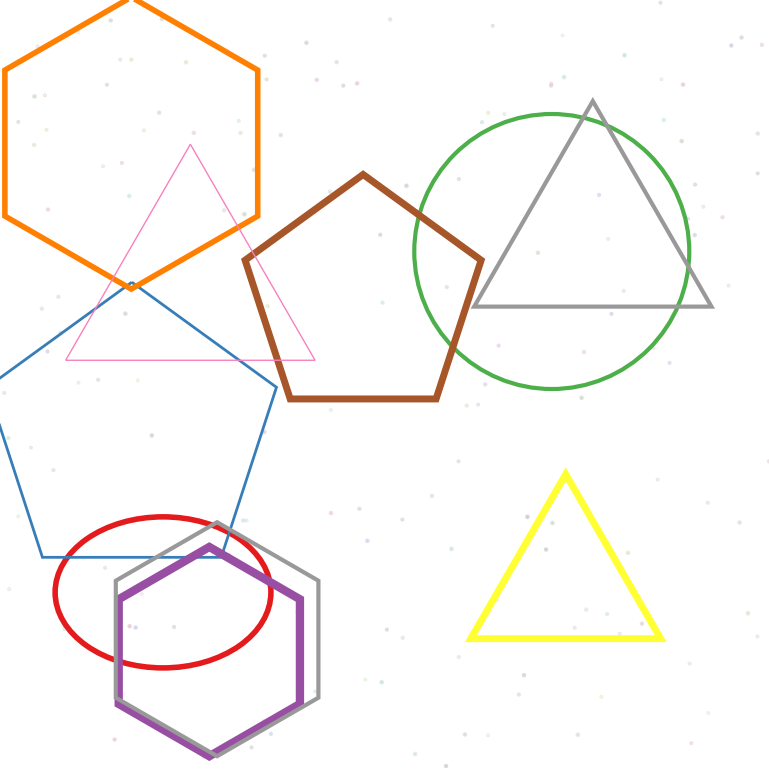[{"shape": "oval", "thickness": 2, "radius": 0.7, "center": [0.212, 0.231]}, {"shape": "pentagon", "thickness": 1, "radius": 0.99, "center": [0.171, 0.436]}, {"shape": "circle", "thickness": 1.5, "radius": 0.89, "center": [0.717, 0.673]}, {"shape": "hexagon", "thickness": 3, "radius": 0.68, "center": [0.272, 0.154]}, {"shape": "hexagon", "thickness": 2, "radius": 0.95, "center": [0.171, 0.814]}, {"shape": "triangle", "thickness": 2.5, "radius": 0.71, "center": [0.735, 0.242]}, {"shape": "pentagon", "thickness": 2.5, "radius": 0.81, "center": [0.472, 0.612]}, {"shape": "triangle", "thickness": 0.5, "radius": 0.94, "center": [0.247, 0.626]}, {"shape": "hexagon", "thickness": 1.5, "radius": 0.76, "center": [0.282, 0.17]}, {"shape": "triangle", "thickness": 1.5, "radius": 0.89, "center": [0.77, 0.691]}]